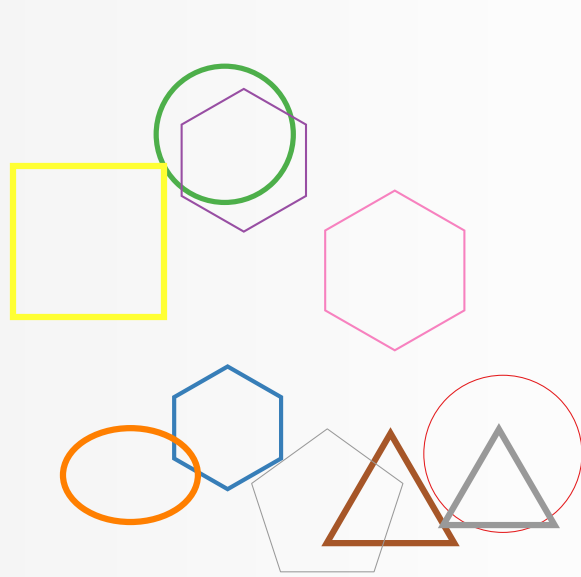[{"shape": "circle", "thickness": 0.5, "radius": 0.68, "center": [0.865, 0.213]}, {"shape": "hexagon", "thickness": 2, "radius": 0.53, "center": [0.392, 0.258]}, {"shape": "circle", "thickness": 2.5, "radius": 0.59, "center": [0.387, 0.767]}, {"shape": "hexagon", "thickness": 1, "radius": 0.62, "center": [0.419, 0.722]}, {"shape": "oval", "thickness": 3, "radius": 0.58, "center": [0.224, 0.176]}, {"shape": "square", "thickness": 3, "radius": 0.65, "center": [0.152, 0.581]}, {"shape": "triangle", "thickness": 3, "radius": 0.63, "center": [0.672, 0.122]}, {"shape": "hexagon", "thickness": 1, "radius": 0.69, "center": [0.679, 0.531]}, {"shape": "triangle", "thickness": 3, "radius": 0.55, "center": [0.858, 0.145]}, {"shape": "pentagon", "thickness": 0.5, "radius": 0.68, "center": [0.563, 0.12]}]